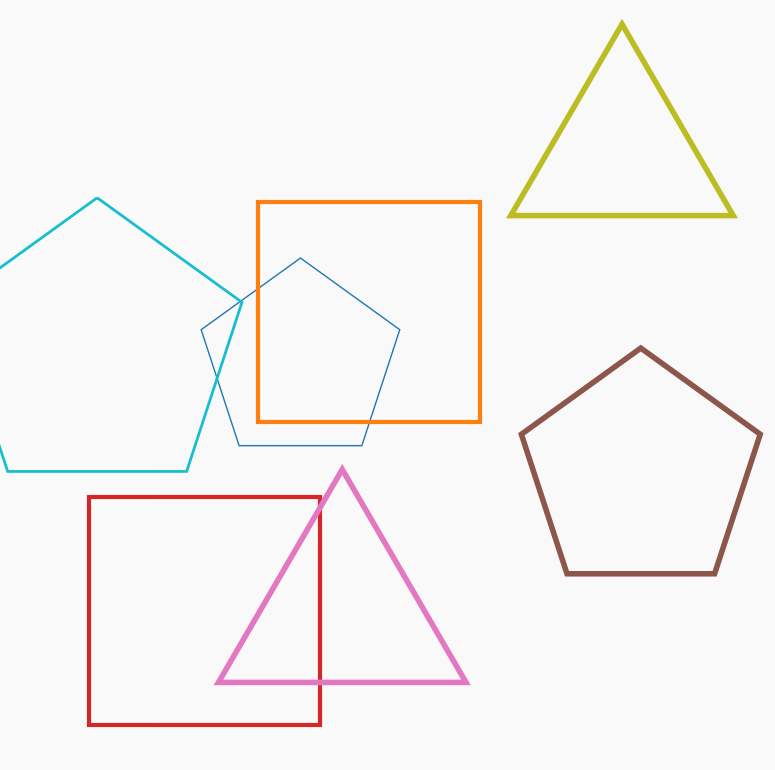[{"shape": "pentagon", "thickness": 0.5, "radius": 0.67, "center": [0.388, 0.53]}, {"shape": "square", "thickness": 1.5, "radius": 0.71, "center": [0.476, 0.595]}, {"shape": "square", "thickness": 1.5, "radius": 0.74, "center": [0.264, 0.206]}, {"shape": "pentagon", "thickness": 2, "radius": 0.81, "center": [0.827, 0.386]}, {"shape": "triangle", "thickness": 2, "radius": 0.92, "center": [0.442, 0.206]}, {"shape": "triangle", "thickness": 2, "radius": 0.83, "center": [0.803, 0.803]}, {"shape": "pentagon", "thickness": 1, "radius": 0.98, "center": [0.125, 0.547]}]